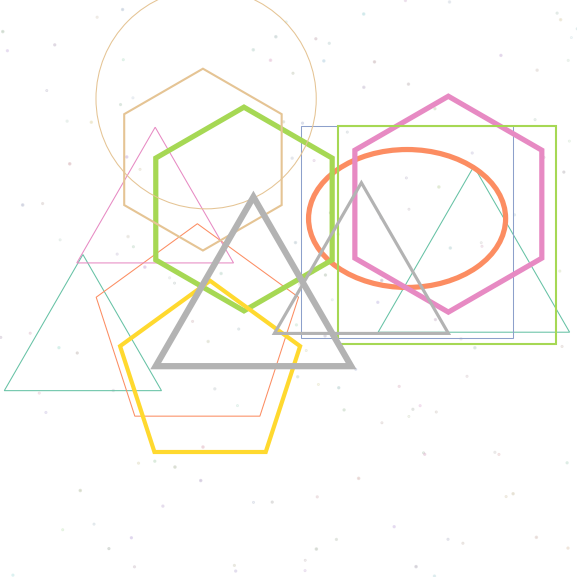[{"shape": "triangle", "thickness": 0.5, "radius": 0.79, "center": [0.144, 0.401]}, {"shape": "triangle", "thickness": 0.5, "radius": 0.96, "center": [0.821, 0.52]}, {"shape": "oval", "thickness": 2.5, "radius": 0.85, "center": [0.705, 0.621]}, {"shape": "pentagon", "thickness": 0.5, "radius": 0.92, "center": [0.342, 0.428]}, {"shape": "square", "thickness": 0.5, "radius": 0.92, "center": [0.705, 0.597]}, {"shape": "hexagon", "thickness": 2.5, "radius": 0.93, "center": [0.776, 0.646]}, {"shape": "triangle", "thickness": 0.5, "radius": 0.78, "center": [0.269, 0.622]}, {"shape": "square", "thickness": 1, "radius": 0.94, "center": [0.774, 0.592]}, {"shape": "hexagon", "thickness": 2.5, "radius": 0.88, "center": [0.422, 0.637]}, {"shape": "pentagon", "thickness": 2, "radius": 0.82, "center": [0.364, 0.349]}, {"shape": "hexagon", "thickness": 1, "radius": 0.79, "center": [0.351, 0.723]}, {"shape": "circle", "thickness": 0.5, "radius": 0.95, "center": [0.357, 0.828]}, {"shape": "triangle", "thickness": 3, "radius": 0.98, "center": [0.439, 0.463]}, {"shape": "triangle", "thickness": 1.5, "radius": 0.87, "center": [0.626, 0.509]}]